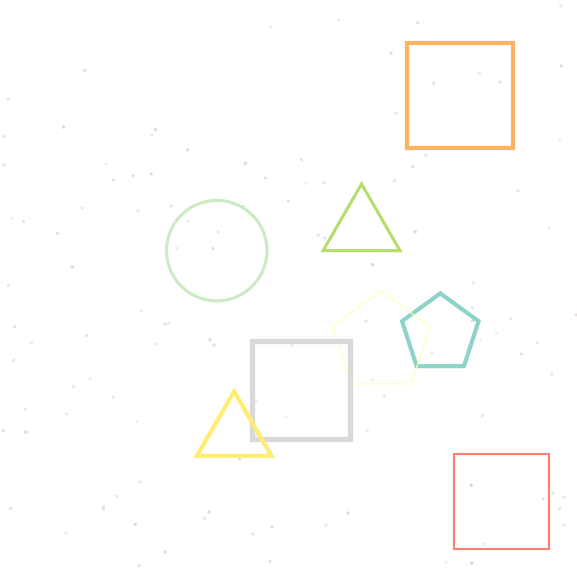[{"shape": "pentagon", "thickness": 2, "radius": 0.35, "center": [0.762, 0.421]}, {"shape": "pentagon", "thickness": 0.5, "radius": 0.44, "center": [0.66, 0.406]}, {"shape": "square", "thickness": 1, "radius": 0.41, "center": [0.868, 0.131]}, {"shape": "square", "thickness": 2, "radius": 0.46, "center": [0.796, 0.833]}, {"shape": "triangle", "thickness": 1.5, "radius": 0.38, "center": [0.626, 0.604]}, {"shape": "square", "thickness": 2.5, "radius": 0.43, "center": [0.521, 0.323]}, {"shape": "circle", "thickness": 1.5, "radius": 0.43, "center": [0.375, 0.565]}, {"shape": "triangle", "thickness": 2, "radius": 0.37, "center": [0.405, 0.247]}]